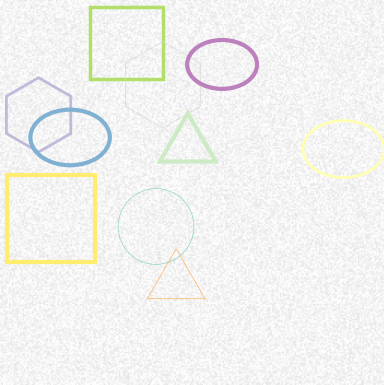[{"shape": "circle", "thickness": 0.5, "radius": 0.49, "center": [0.405, 0.412]}, {"shape": "oval", "thickness": 2, "radius": 0.53, "center": [0.892, 0.613]}, {"shape": "hexagon", "thickness": 2, "radius": 0.48, "center": [0.1, 0.702]}, {"shape": "oval", "thickness": 3, "radius": 0.52, "center": [0.182, 0.643]}, {"shape": "triangle", "thickness": 0.5, "radius": 0.43, "center": [0.458, 0.267]}, {"shape": "square", "thickness": 2.5, "radius": 0.47, "center": [0.328, 0.888]}, {"shape": "hexagon", "thickness": 0.5, "radius": 0.56, "center": [0.423, 0.78]}, {"shape": "oval", "thickness": 3, "radius": 0.45, "center": [0.577, 0.833]}, {"shape": "triangle", "thickness": 3, "radius": 0.42, "center": [0.488, 0.622]}, {"shape": "square", "thickness": 3, "radius": 0.57, "center": [0.132, 0.432]}]